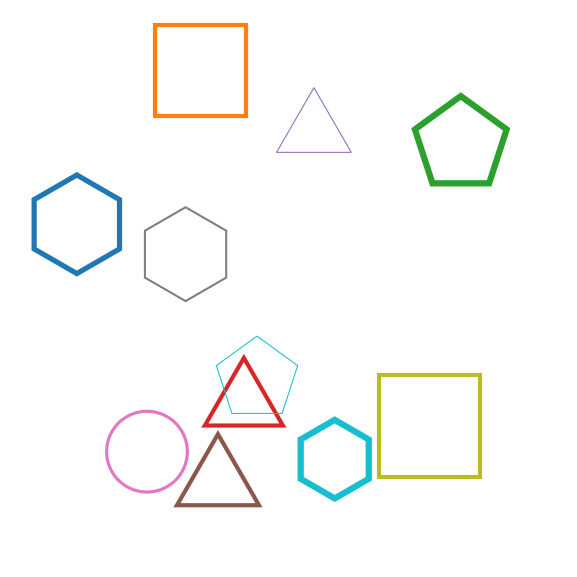[{"shape": "hexagon", "thickness": 2.5, "radius": 0.43, "center": [0.133, 0.611]}, {"shape": "square", "thickness": 2, "radius": 0.39, "center": [0.347, 0.878]}, {"shape": "pentagon", "thickness": 3, "radius": 0.42, "center": [0.798, 0.749]}, {"shape": "triangle", "thickness": 2, "radius": 0.39, "center": [0.422, 0.301]}, {"shape": "triangle", "thickness": 0.5, "radius": 0.37, "center": [0.544, 0.773]}, {"shape": "triangle", "thickness": 2, "radius": 0.41, "center": [0.377, 0.165]}, {"shape": "circle", "thickness": 1.5, "radius": 0.35, "center": [0.255, 0.217]}, {"shape": "hexagon", "thickness": 1, "radius": 0.41, "center": [0.321, 0.559]}, {"shape": "square", "thickness": 2, "radius": 0.44, "center": [0.744, 0.262]}, {"shape": "pentagon", "thickness": 0.5, "radius": 0.37, "center": [0.445, 0.343]}, {"shape": "hexagon", "thickness": 3, "radius": 0.34, "center": [0.58, 0.204]}]